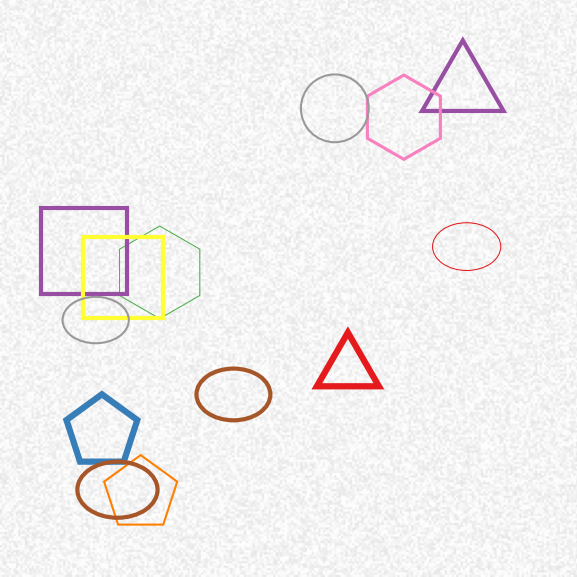[{"shape": "triangle", "thickness": 3, "radius": 0.31, "center": [0.602, 0.361]}, {"shape": "oval", "thickness": 0.5, "radius": 0.3, "center": [0.808, 0.572]}, {"shape": "pentagon", "thickness": 3, "radius": 0.32, "center": [0.176, 0.252]}, {"shape": "hexagon", "thickness": 0.5, "radius": 0.4, "center": [0.276, 0.528]}, {"shape": "square", "thickness": 2, "radius": 0.37, "center": [0.146, 0.564]}, {"shape": "triangle", "thickness": 2, "radius": 0.41, "center": [0.801, 0.848]}, {"shape": "pentagon", "thickness": 1, "radius": 0.33, "center": [0.244, 0.145]}, {"shape": "square", "thickness": 2, "radius": 0.35, "center": [0.213, 0.519]}, {"shape": "oval", "thickness": 2, "radius": 0.35, "center": [0.203, 0.151]}, {"shape": "oval", "thickness": 2, "radius": 0.32, "center": [0.404, 0.316]}, {"shape": "hexagon", "thickness": 1.5, "radius": 0.36, "center": [0.699, 0.796]}, {"shape": "circle", "thickness": 1, "radius": 0.29, "center": [0.58, 0.812]}, {"shape": "oval", "thickness": 1, "radius": 0.29, "center": [0.166, 0.445]}]